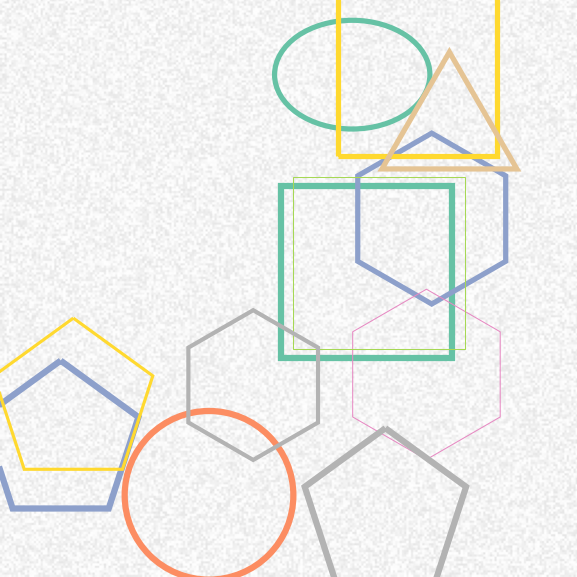[{"shape": "oval", "thickness": 2.5, "radius": 0.67, "center": [0.61, 0.87]}, {"shape": "square", "thickness": 3, "radius": 0.74, "center": [0.634, 0.528]}, {"shape": "circle", "thickness": 3, "radius": 0.73, "center": [0.362, 0.141]}, {"shape": "pentagon", "thickness": 3, "radius": 0.71, "center": [0.105, 0.233]}, {"shape": "hexagon", "thickness": 2.5, "radius": 0.74, "center": [0.748, 0.621]}, {"shape": "hexagon", "thickness": 0.5, "radius": 0.74, "center": [0.738, 0.351]}, {"shape": "square", "thickness": 0.5, "radius": 0.74, "center": [0.656, 0.544]}, {"shape": "square", "thickness": 2.5, "radius": 0.69, "center": [0.723, 0.867]}, {"shape": "pentagon", "thickness": 1.5, "radius": 0.72, "center": [0.127, 0.304]}, {"shape": "triangle", "thickness": 2.5, "radius": 0.67, "center": [0.778, 0.774]}, {"shape": "pentagon", "thickness": 3, "radius": 0.73, "center": [0.667, 0.111]}, {"shape": "hexagon", "thickness": 2, "radius": 0.65, "center": [0.438, 0.332]}]